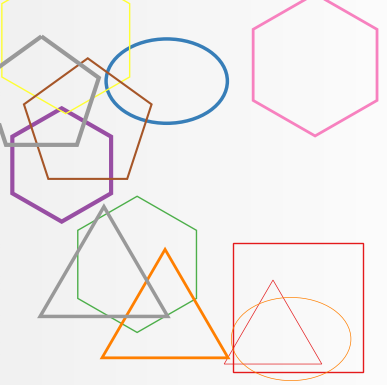[{"shape": "triangle", "thickness": 0.5, "radius": 0.73, "center": [0.704, 0.127]}, {"shape": "square", "thickness": 1, "radius": 0.84, "center": [0.769, 0.202]}, {"shape": "oval", "thickness": 2.5, "radius": 0.78, "center": [0.43, 0.789]}, {"shape": "hexagon", "thickness": 1, "radius": 0.88, "center": [0.354, 0.313]}, {"shape": "hexagon", "thickness": 3, "radius": 0.74, "center": [0.159, 0.571]}, {"shape": "triangle", "thickness": 2, "radius": 0.94, "center": [0.426, 0.164]}, {"shape": "oval", "thickness": 0.5, "radius": 0.77, "center": [0.751, 0.119]}, {"shape": "hexagon", "thickness": 1, "radius": 0.95, "center": [0.17, 0.895]}, {"shape": "pentagon", "thickness": 1.5, "radius": 0.87, "center": [0.226, 0.675]}, {"shape": "hexagon", "thickness": 2, "radius": 0.92, "center": [0.813, 0.831]}, {"shape": "triangle", "thickness": 2.5, "radius": 0.95, "center": [0.268, 0.273]}, {"shape": "pentagon", "thickness": 3, "radius": 0.78, "center": [0.107, 0.75]}]